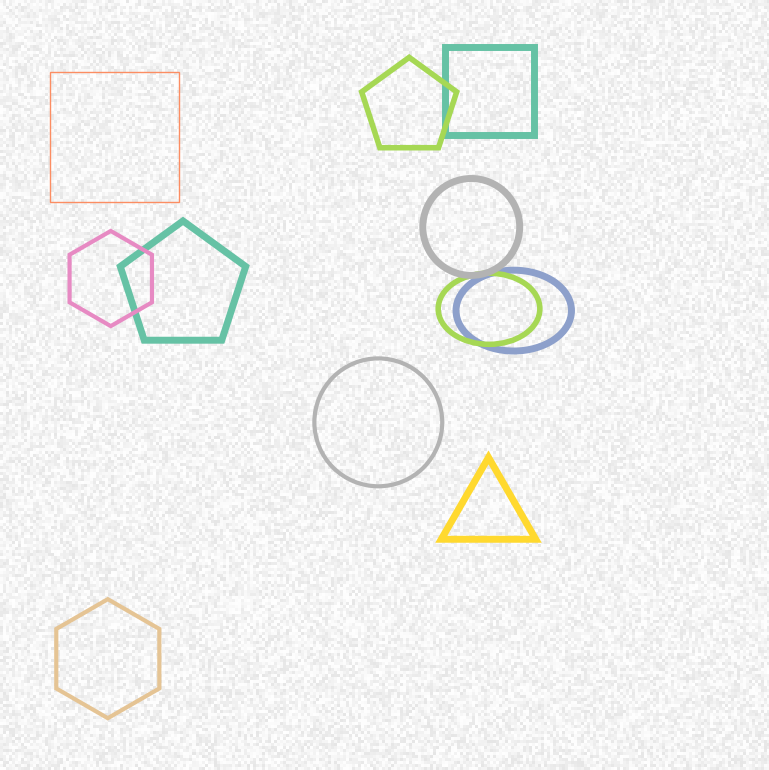[{"shape": "square", "thickness": 2.5, "radius": 0.29, "center": [0.636, 0.882]}, {"shape": "pentagon", "thickness": 2.5, "radius": 0.43, "center": [0.238, 0.627]}, {"shape": "square", "thickness": 0.5, "radius": 0.42, "center": [0.149, 0.822]}, {"shape": "oval", "thickness": 2.5, "radius": 0.37, "center": [0.667, 0.597]}, {"shape": "hexagon", "thickness": 1.5, "radius": 0.31, "center": [0.144, 0.638]}, {"shape": "pentagon", "thickness": 2, "radius": 0.32, "center": [0.531, 0.861]}, {"shape": "oval", "thickness": 2, "radius": 0.33, "center": [0.635, 0.599]}, {"shape": "triangle", "thickness": 2.5, "radius": 0.35, "center": [0.634, 0.335]}, {"shape": "hexagon", "thickness": 1.5, "radius": 0.39, "center": [0.14, 0.145]}, {"shape": "circle", "thickness": 1.5, "radius": 0.42, "center": [0.491, 0.451]}, {"shape": "circle", "thickness": 2.5, "radius": 0.31, "center": [0.612, 0.705]}]